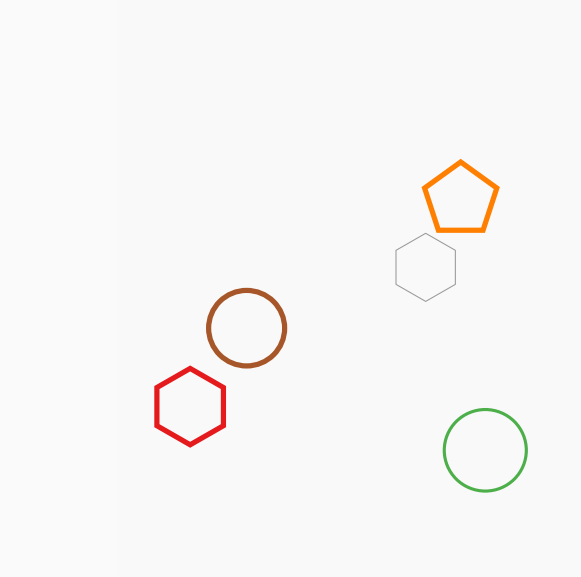[{"shape": "hexagon", "thickness": 2.5, "radius": 0.33, "center": [0.327, 0.295]}, {"shape": "circle", "thickness": 1.5, "radius": 0.35, "center": [0.835, 0.219]}, {"shape": "pentagon", "thickness": 2.5, "radius": 0.33, "center": [0.793, 0.653]}, {"shape": "circle", "thickness": 2.5, "radius": 0.33, "center": [0.424, 0.431]}, {"shape": "hexagon", "thickness": 0.5, "radius": 0.29, "center": [0.732, 0.536]}]